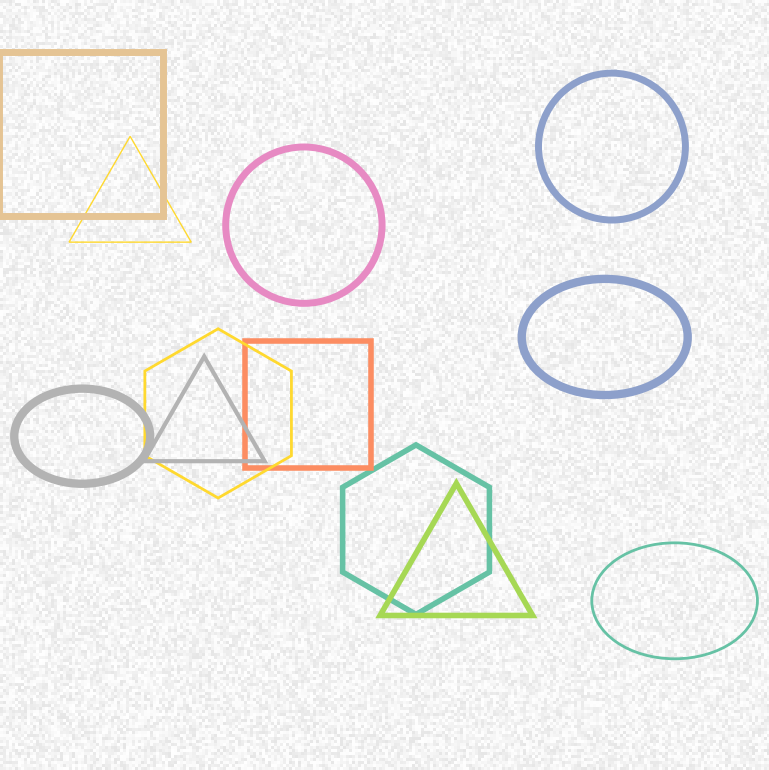[{"shape": "hexagon", "thickness": 2, "radius": 0.55, "center": [0.54, 0.312]}, {"shape": "oval", "thickness": 1, "radius": 0.54, "center": [0.876, 0.22]}, {"shape": "square", "thickness": 2, "radius": 0.41, "center": [0.4, 0.475]}, {"shape": "oval", "thickness": 3, "radius": 0.54, "center": [0.785, 0.562]}, {"shape": "circle", "thickness": 2.5, "radius": 0.48, "center": [0.795, 0.81]}, {"shape": "circle", "thickness": 2.5, "radius": 0.51, "center": [0.395, 0.708]}, {"shape": "triangle", "thickness": 2, "radius": 0.57, "center": [0.593, 0.258]}, {"shape": "triangle", "thickness": 0.5, "radius": 0.46, "center": [0.169, 0.731]}, {"shape": "hexagon", "thickness": 1, "radius": 0.55, "center": [0.283, 0.463]}, {"shape": "square", "thickness": 2.5, "radius": 0.53, "center": [0.105, 0.826]}, {"shape": "triangle", "thickness": 1.5, "radius": 0.45, "center": [0.265, 0.446]}, {"shape": "oval", "thickness": 3, "radius": 0.44, "center": [0.107, 0.434]}]